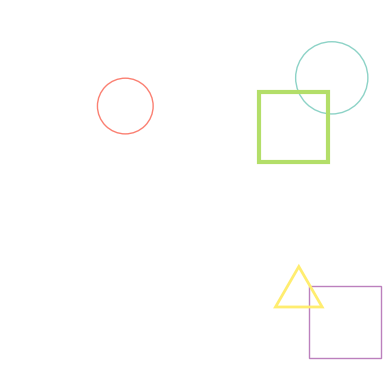[{"shape": "circle", "thickness": 1, "radius": 0.47, "center": [0.862, 0.798]}, {"shape": "circle", "thickness": 1, "radius": 0.36, "center": [0.325, 0.725]}, {"shape": "square", "thickness": 3, "radius": 0.45, "center": [0.762, 0.67]}, {"shape": "square", "thickness": 1, "radius": 0.47, "center": [0.897, 0.164]}, {"shape": "triangle", "thickness": 2, "radius": 0.35, "center": [0.776, 0.238]}]